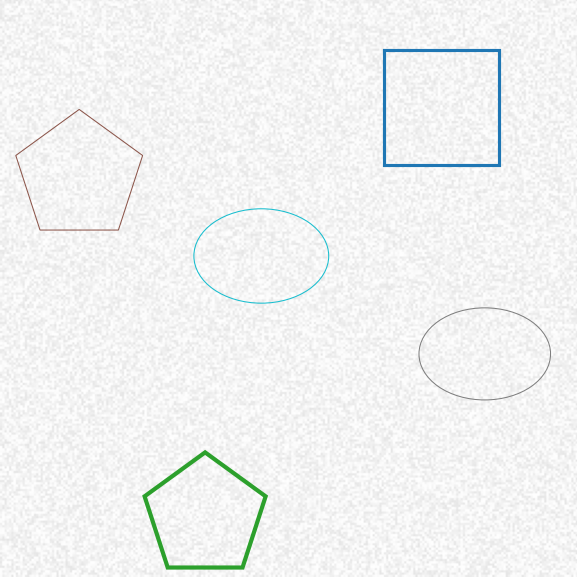[{"shape": "square", "thickness": 1.5, "radius": 0.5, "center": [0.764, 0.814]}, {"shape": "pentagon", "thickness": 2, "radius": 0.55, "center": [0.355, 0.106]}, {"shape": "pentagon", "thickness": 0.5, "radius": 0.58, "center": [0.137, 0.694]}, {"shape": "oval", "thickness": 0.5, "radius": 0.57, "center": [0.839, 0.386]}, {"shape": "oval", "thickness": 0.5, "radius": 0.58, "center": [0.452, 0.556]}]